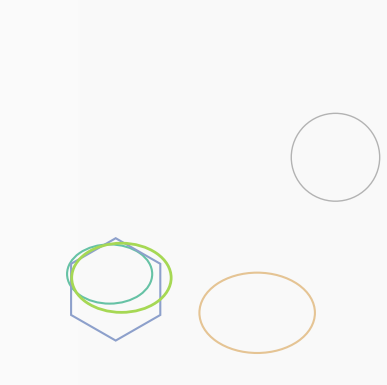[{"shape": "oval", "thickness": 1.5, "radius": 0.55, "center": [0.283, 0.288]}, {"shape": "hexagon", "thickness": 1.5, "radius": 0.66, "center": [0.299, 0.248]}, {"shape": "oval", "thickness": 2, "radius": 0.64, "center": [0.313, 0.278]}, {"shape": "oval", "thickness": 1.5, "radius": 0.75, "center": [0.664, 0.187]}, {"shape": "circle", "thickness": 1, "radius": 0.57, "center": [0.866, 0.592]}]